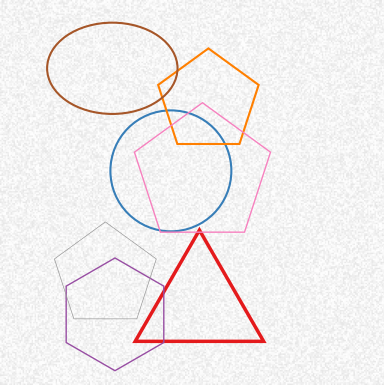[{"shape": "triangle", "thickness": 2.5, "radius": 0.96, "center": [0.518, 0.21]}, {"shape": "circle", "thickness": 1.5, "radius": 0.79, "center": [0.444, 0.556]}, {"shape": "hexagon", "thickness": 1, "radius": 0.73, "center": [0.299, 0.184]}, {"shape": "pentagon", "thickness": 1.5, "radius": 0.69, "center": [0.541, 0.737]}, {"shape": "oval", "thickness": 1.5, "radius": 0.85, "center": [0.292, 0.823]}, {"shape": "pentagon", "thickness": 1, "radius": 0.93, "center": [0.526, 0.547]}, {"shape": "pentagon", "thickness": 0.5, "radius": 0.7, "center": [0.274, 0.284]}]